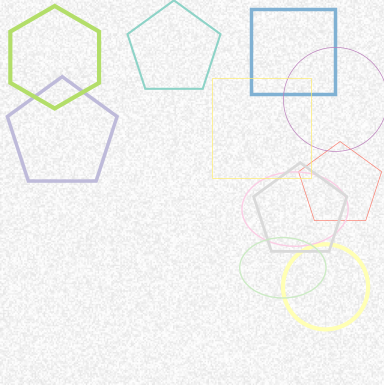[{"shape": "pentagon", "thickness": 1.5, "radius": 0.63, "center": [0.452, 0.872]}, {"shape": "circle", "thickness": 3, "radius": 0.55, "center": [0.846, 0.255]}, {"shape": "pentagon", "thickness": 2.5, "radius": 0.75, "center": [0.162, 0.651]}, {"shape": "pentagon", "thickness": 0.5, "radius": 0.57, "center": [0.883, 0.519]}, {"shape": "square", "thickness": 2.5, "radius": 0.55, "center": [0.76, 0.866]}, {"shape": "hexagon", "thickness": 3, "radius": 0.67, "center": [0.142, 0.851]}, {"shape": "oval", "thickness": 1, "radius": 0.69, "center": [0.766, 0.457]}, {"shape": "pentagon", "thickness": 2, "radius": 0.64, "center": [0.78, 0.45]}, {"shape": "circle", "thickness": 0.5, "radius": 0.68, "center": [0.871, 0.742]}, {"shape": "oval", "thickness": 1, "radius": 0.56, "center": [0.735, 0.304]}, {"shape": "square", "thickness": 0.5, "radius": 0.65, "center": [0.679, 0.667]}]